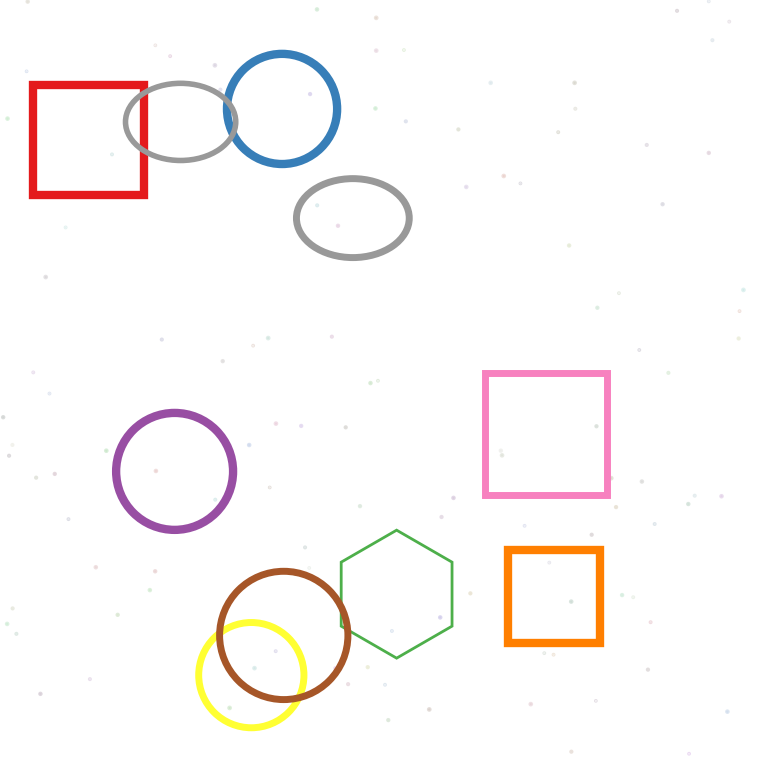[{"shape": "square", "thickness": 3, "radius": 0.36, "center": [0.115, 0.818]}, {"shape": "circle", "thickness": 3, "radius": 0.36, "center": [0.366, 0.859]}, {"shape": "hexagon", "thickness": 1, "radius": 0.42, "center": [0.515, 0.228]}, {"shape": "circle", "thickness": 3, "radius": 0.38, "center": [0.227, 0.388]}, {"shape": "square", "thickness": 3, "radius": 0.3, "center": [0.72, 0.225]}, {"shape": "circle", "thickness": 2.5, "radius": 0.34, "center": [0.326, 0.123]}, {"shape": "circle", "thickness": 2.5, "radius": 0.42, "center": [0.369, 0.175]}, {"shape": "square", "thickness": 2.5, "radius": 0.4, "center": [0.709, 0.437]}, {"shape": "oval", "thickness": 2, "radius": 0.36, "center": [0.235, 0.842]}, {"shape": "oval", "thickness": 2.5, "radius": 0.37, "center": [0.458, 0.717]}]